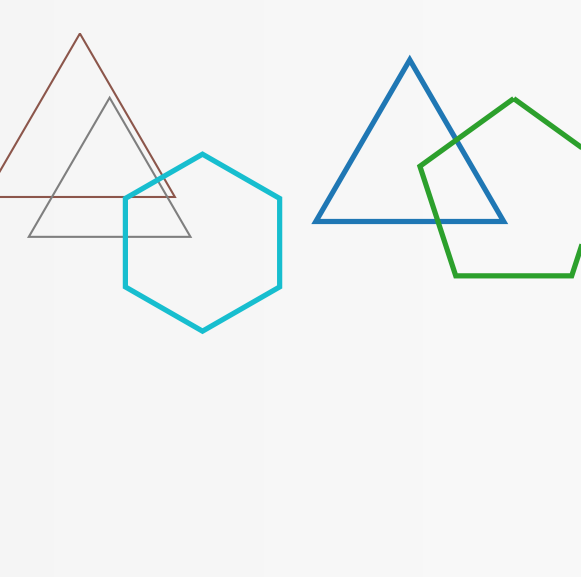[{"shape": "triangle", "thickness": 2.5, "radius": 0.93, "center": [0.705, 0.709]}, {"shape": "pentagon", "thickness": 2.5, "radius": 0.85, "center": [0.884, 0.659]}, {"shape": "triangle", "thickness": 1, "radius": 0.94, "center": [0.137, 0.752]}, {"shape": "triangle", "thickness": 1, "radius": 0.8, "center": [0.189, 0.669]}, {"shape": "hexagon", "thickness": 2.5, "radius": 0.77, "center": [0.348, 0.579]}]